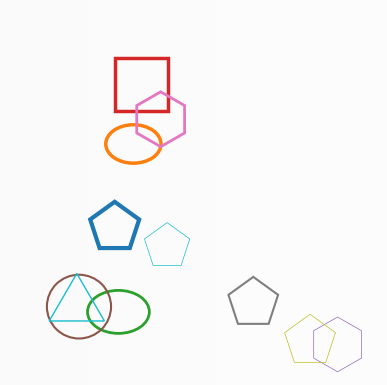[{"shape": "pentagon", "thickness": 3, "radius": 0.33, "center": [0.296, 0.409]}, {"shape": "oval", "thickness": 2.5, "radius": 0.36, "center": [0.344, 0.626]}, {"shape": "oval", "thickness": 2, "radius": 0.4, "center": [0.306, 0.19]}, {"shape": "square", "thickness": 2.5, "radius": 0.34, "center": [0.364, 0.78]}, {"shape": "hexagon", "thickness": 0.5, "radius": 0.36, "center": [0.871, 0.105]}, {"shape": "circle", "thickness": 1.5, "radius": 0.41, "center": [0.204, 0.204]}, {"shape": "hexagon", "thickness": 2, "radius": 0.36, "center": [0.415, 0.69]}, {"shape": "pentagon", "thickness": 1.5, "radius": 0.34, "center": [0.654, 0.213]}, {"shape": "pentagon", "thickness": 0.5, "radius": 0.34, "center": [0.8, 0.115]}, {"shape": "pentagon", "thickness": 0.5, "radius": 0.31, "center": [0.431, 0.36]}, {"shape": "triangle", "thickness": 1, "radius": 0.41, "center": [0.198, 0.207]}]